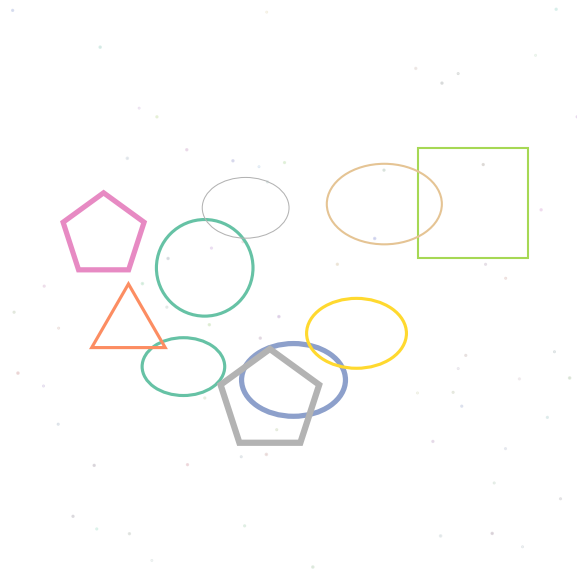[{"shape": "circle", "thickness": 1.5, "radius": 0.42, "center": [0.354, 0.535]}, {"shape": "oval", "thickness": 1.5, "radius": 0.36, "center": [0.318, 0.364]}, {"shape": "triangle", "thickness": 1.5, "radius": 0.37, "center": [0.222, 0.434]}, {"shape": "oval", "thickness": 2.5, "radius": 0.45, "center": [0.508, 0.341]}, {"shape": "pentagon", "thickness": 2.5, "radius": 0.37, "center": [0.179, 0.592]}, {"shape": "square", "thickness": 1, "radius": 0.48, "center": [0.819, 0.648]}, {"shape": "oval", "thickness": 1.5, "radius": 0.43, "center": [0.617, 0.422]}, {"shape": "oval", "thickness": 1, "radius": 0.5, "center": [0.666, 0.646]}, {"shape": "pentagon", "thickness": 3, "radius": 0.45, "center": [0.467, 0.305]}, {"shape": "oval", "thickness": 0.5, "radius": 0.38, "center": [0.425, 0.639]}]